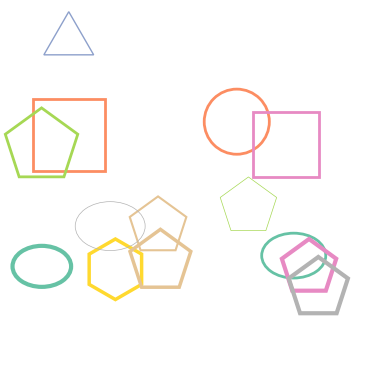[{"shape": "oval", "thickness": 2, "radius": 0.42, "center": [0.763, 0.336]}, {"shape": "oval", "thickness": 3, "radius": 0.38, "center": [0.109, 0.308]}, {"shape": "circle", "thickness": 2, "radius": 0.42, "center": [0.615, 0.684]}, {"shape": "square", "thickness": 2, "radius": 0.46, "center": [0.18, 0.649]}, {"shape": "triangle", "thickness": 1, "radius": 0.37, "center": [0.179, 0.895]}, {"shape": "square", "thickness": 2, "radius": 0.42, "center": [0.743, 0.625]}, {"shape": "pentagon", "thickness": 3, "radius": 0.37, "center": [0.803, 0.305]}, {"shape": "pentagon", "thickness": 0.5, "radius": 0.39, "center": [0.645, 0.463]}, {"shape": "pentagon", "thickness": 2, "radius": 0.49, "center": [0.108, 0.621]}, {"shape": "hexagon", "thickness": 2.5, "radius": 0.39, "center": [0.3, 0.301]}, {"shape": "pentagon", "thickness": 2.5, "radius": 0.42, "center": [0.417, 0.321]}, {"shape": "pentagon", "thickness": 1.5, "radius": 0.39, "center": [0.411, 0.413]}, {"shape": "oval", "thickness": 0.5, "radius": 0.45, "center": [0.286, 0.413]}, {"shape": "pentagon", "thickness": 3, "radius": 0.4, "center": [0.827, 0.252]}]